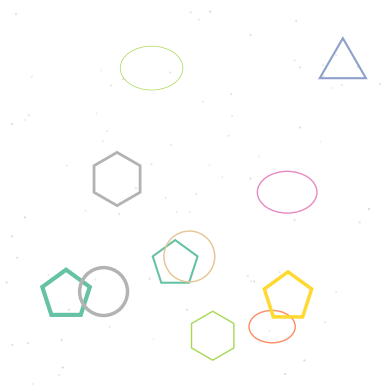[{"shape": "pentagon", "thickness": 3, "radius": 0.32, "center": [0.172, 0.235]}, {"shape": "pentagon", "thickness": 1.5, "radius": 0.31, "center": [0.455, 0.315]}, {"shape": "oval", "thickness": 1, "radius": 0.3, "center": [0.707, 0.152]}, {"shape": "triangle", "thickness": 1.5, "radius": 0.35, "center": [0.891, 0.832]}, {"shape": "oval", "thickness": 1, "radius": 0.39, "center": [0.746, 0.501]}, {"shape": "hexagon", "thickness": 1, "radius": 0.32, "center": [0.552, 0.128]}, {"shape": "oval", "thickness": 0.5, "radius": 0.41, "center": [0.394, 0.823]}, {"shape": "pentagon", "thickness": 2.5, "radius": 0.32, "center": [0.748, 0.229]}, {"shape": "circle", "thickness": 1, "radius": 0.33, "center": [0.492, 0.334]}, {"shape": "hexagon", "thickness": 2, "radius": 0.35, "center": [0.304, 0.535]}, {"shape": "circle", "thickness": 2.5, "radius": 0.31, "center": [0.269, 0.243]}]